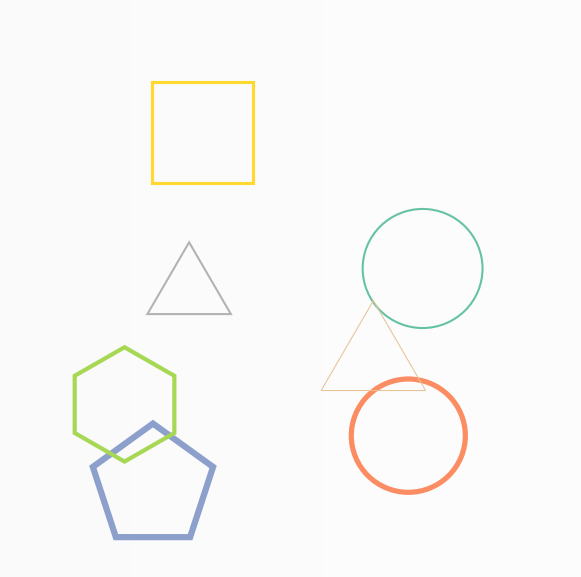[{"shape": "circle", "thickness": 1, "radius": 0.52, "center": [0.727, 0.534]}, {"shape": "circle", "thickness": 2.5, "radius": 0.49, "center": [0.702, 0.245]}, {"shape": "pentagon", "thickness": 3, "radius": 0.54, "center": [0.263, 0.157]}, {"shape": "hexagon", "thickness": 2, "radius": 0.49, "center": [0.214, 0.299]}, {"shape": "square", "thickness": 1.5, "radius": 0.44, "center": [0.348, 0.77]}, {"shape": "triangle", "thickness": 0.5, "radius": 0.52, "center": [0.642, 0.375]}, {"shape": "triangle", "thickness": 1, "radius": 0.41, "center": [0.325, 0.497]}]